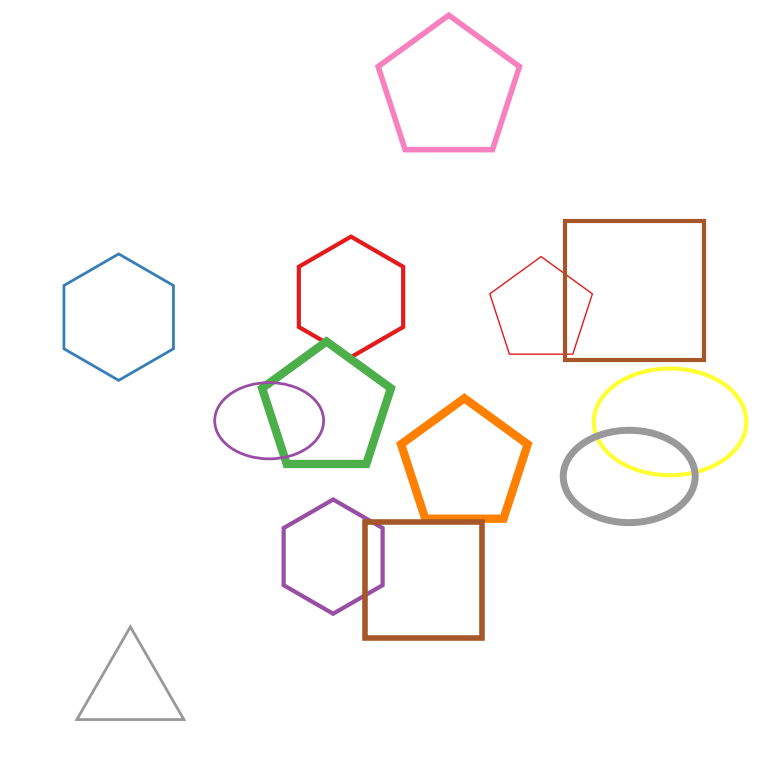[{"shape": "pentagon", "thickness": 0.5, "radius": 0.35, "center": [0.703, 0.597]}, {"shape": "hexagon", "thickness": 1.5, "radius": 0.39, "center": [0.456, 0.614]}, {"shape": "hexagon", "thickness": 1, "radius": 0.41, "center": [0.154, 0.588]}, {"shape": "pentagon", "thickness": 3, "radius": 0.44, "center": [0.424, 0.469]}, {"shape": "oval", "thickness": 1, "radius": 0.35, "center": [0.35, 0.454]}, {"shape": "hexagon", "thickness": 1.5, "radius": 0.37, "center": [0.433, 0.277]}, {"shape": "pentagon", "thickness": 3, "radius": 0.43, "center": [0.603, 0.396]}, {"shape": "oval", "thickness": 1.5, "radius": 0.5, "center": [0.87, 0.452]}, {"shape": "square", "thickness": 2, "radius": 0.38, "center": [0.55, 0.247]}, {"shape": "square", "thickness": 1.5, "radius": 0.45, "center": [0.824, 0.623]}, {"shape": "pentagon", "thickness": 2, "radius": 0.48, "center": [0.583, 0.884]}, {"shape": "oval", "thickness": 2.5, "radius": 0.43, "center": [0.817, 0.381]}, {"shape": "triangle", "thickness": 1, "radius": 0.4, "center": [0.169, 0.106]}]